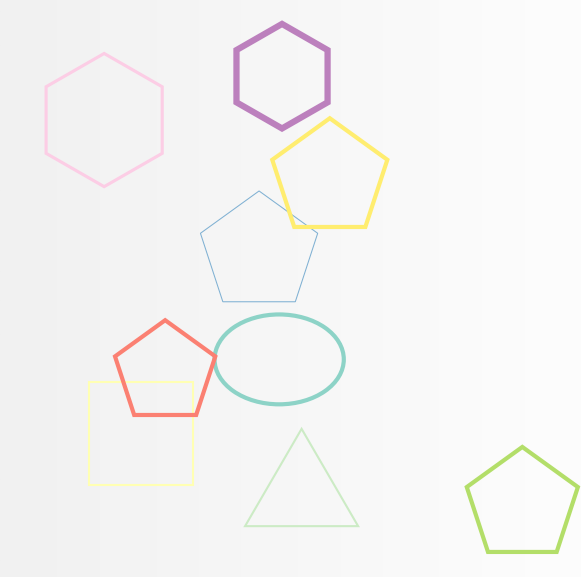[{"shape": "oval", "thickness": 2, "radius": 0.56, "center": [0.48, 0.377]}, {"shape": "square", "thickness": 1, "radius": 0.44, "center": [0.243, 0.249]}, {"shape": "pentagon", "thickness": 2, "radius": 0.45, "center": [0.284, 0.354]}, {"shape": "pentagon", "thickness": 0.5, "radius": 0.53, "center": [0.446, 0.562]}, {"shape": "pentagon", "thickness": 2, "radius": 0.5, "center": [0.899, 0.125]}, {"shape": "hexagon", "thickness": 1.5, "radius": 0.58, "center": [0.179, 0.791]}, {"shape": "hexagon", "thickness": 3, "radius": 0.45, "center": [0.485, 0.867]}, {"shape": "triangle", "thickness": 1, "radius": 0.56, "center": [0.519, 0.144]}, {"shape": "pentagon", "thickness": 2, "radius": 0.52, "center": [0.567, 0.69]}]